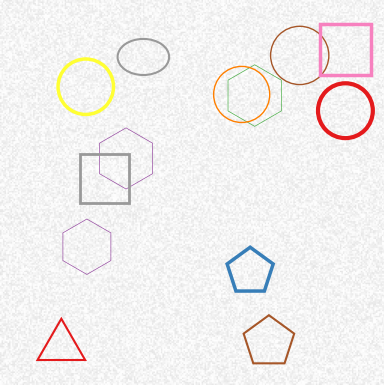[{"shape": "triangle", "thickness": 1.5, "radius": 0.36, "center": [0.159, 0.101]}, {"shape": "circle", "thickness": 3, "radius": 0.36, "center": [0.897, 0.712]}, {"shape": "pentagon", "thickness": 2.5, "radius": 0.31, "center": [0.65, 0.295]}, {"shape": "hexagon", "thickness": 0.5, "radius": 0.4, "center": [0.662, 0.752]}, {"shape": "hexagon", "thickness": 0.5, "radius": 0.4, "center": [0.327, 0.588]}, {"shape": "hexagon", "thickness": 0.5, "radius": 0.36, "center": [0.226, 0.359]}, {"shape": "circle", "thickness": 1, "radius": 0.36, "center": [0.628, 0.755]}, {"shape": "circle", "thickness": 2.5, "radius": 0.36, "center": [0.223, 0.775]}, {"shape": "circle", "thickness": 1, "radius": 0.38, "center": [0.778, 0.856]}, {"shape": "pentagon", "thickness": 1.5, "radius": 0.35, "center": [0.698, 0.112]}, {"shape": "square", "thickness": 2.5, "radius": 0.33, "center": [0.898, 0.872]}, {"shape": "oval", "thickness": 1.5, "radius": 0.33, "center": [0.372, 0.852]}, {"shape": "square", "thickness": 2, "radius": 0.31, "center": [0.272, 0.537]}]